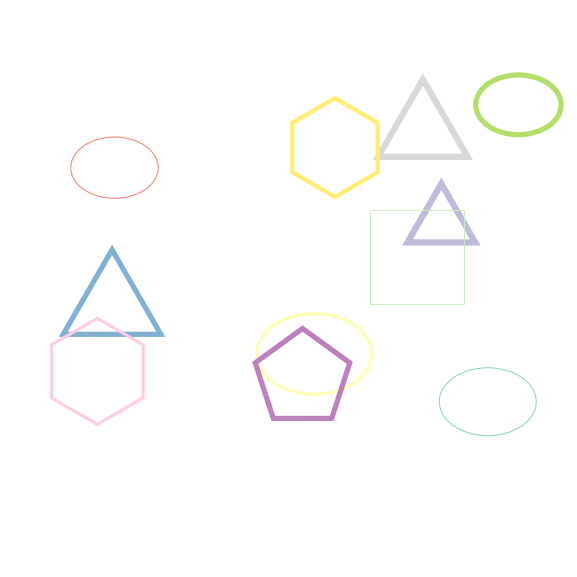[{"shape": "oval", "thickness": 0.5, "radius": 0.42, "center": [0.845, 0.304]}, {"shape": "oval", "thickness": 1.5, "radius": 0.5, "center": [0.544, 0.386]}, {"shape": "triangle", "thickness": 3, "radius": 0.34, "center": [0.764, 0.613]}, {"shape": "oval", "thickness": 0.5, "radius": 0.38, "center": [0.198, 0.709]}, {"shape": "triangle", "thickness": 2.5, "radius": 0.49, "center": [0.194, 0.469]}, {"shape": "oval", "thickness": 2.5, "radius": 0.37, "center": [0.898, 0.818]}, {"shape": "hexagon", "thickness": 1.5, "radius": 0.46, "center": [0.168, 0.356]}, {"shape": "triangle", "thickness": 3, "radius": 0.45, "center": [0.732, 0.772]}, {"shape": "pentagon", "thickness": 2.5, "radius": 0.43, "center": [0.524, 0.344]}, {"shape": "square", "thickness": 0.5, "radius": 0.41, "center": [0.723, 0.555]}, {"shape": "hexagon", "thickness": 2, "radius": 0.43, "center": [0.58, 0.744]}]